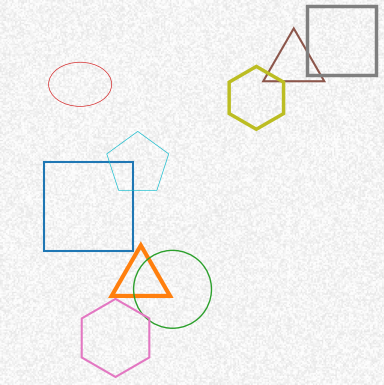[{"shape": "square", "thickness": 1.5, "radius": 0.58, "center": [0.231, 0.464]}, {"shape": "triangle", "thickness": 3, "radius": 0.44, "center": [0.366, 0.275]}, {"shape": "circle", "thickness": 1, "radius": 0.51, "center": [0.448, 0.249]}, {"shape": "oval", "thickness": 0.5, "radius": 0.41, "center": [0.208, 0.781]}, {"shape": "triangle", "thickness": 1.5, "radius": 0.46, "center": [0.763, 0.835]}, {"shape": "hexagon", "thickness": 1.5, "radius": 0.51, "center": [0.3, 0.122]}, {"shape": "square", "thickness": 2.5, "radius": 0.45, "center": [0.888, 0.895]}, {"shape": "hexagon", "thickness": 2.5, "radius": 0.41, "center": [0.666, 0.746]}, {"shape": "pentagon", "thickness": 0.5, "radius": 0.42, "center": [0.358, 0.574]}]